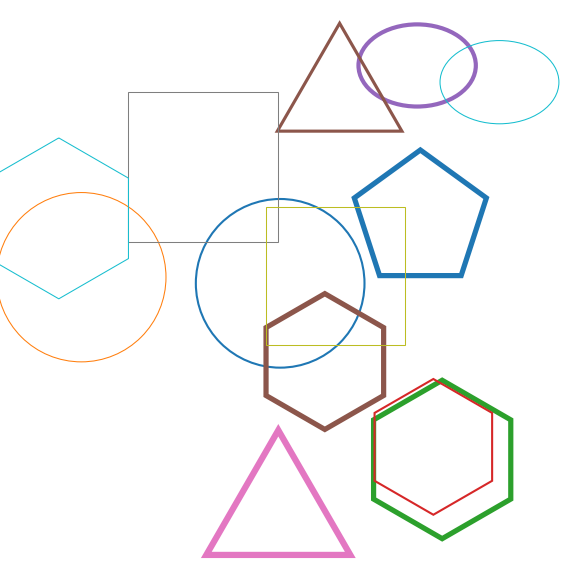[{"shape": "circle", "thickness": 1, "radius": 0.73, "center": [0.485, 0.509]}, {"shape": "pentagon", "thickness": 2.5, "radius": 0.6, "center": [0.728, 0.619]}, {"shape": "circle", "thickness": 0.5, "radius": 0.73, "center": [0.141, 0.519]}, {"shape": "hexagon", "thickness": 2.5, "radius": 0.69, "center": [0.766, 0.204]}, {"shape": "hexagon", "thickness": 1, "radius": 0.59, "center": [0.75, 0.225]}, {"shape": "oval", "thickness": 2, "radius": 0.51, "center": [0.722, 0.886]}, {"shape": "triangle", "thickness": 1.5, "radius": 0.62, "center": [0.588, 0.834]}, {"shape": "hexagon", "thickness": 2.5, "radius": 0.59, "center": [0.562, 0.373]}, {"shape": "triangle", "thickness": 3, "radius": 0.72, "center": [0.482, 0.11]}, {"shape": "square", "thickness": 0.5, "radius": 0.65, "center": [0.352, 0.709]}, {"shape": "square", "thickness": 0.5, "radius": 0.6, "center": [0.581, 0.522]}, {"shape": "hexagon", "thickness": 0.5, "radius": 0.7, "center": [0.102, 0.621]}, {"shape": "oval", "thickness": 0.5, "radius": 0.51, "center": [0.865, 0.857]}]